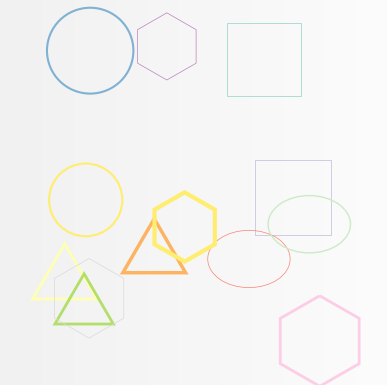[{"shape": "square", "thickness": 0.5, "radius": 0.48, "center": [0.681, 0.846]}, {"shape": "triangle", "thickness": 2, "radius": 0.48, "center": [0.167, 0.271]}, {"shape": "square", "thickness": 0.5, "radius": 0.49, "center": [0.757, 0.486]}, {"shape": "oval", "thickness": 0.5, "radius": 0.53, "center": [0.642, 0.327]}, {"shape": "circle", "thickness": 1.5, "radius": 0.56, "center": [0.233, 0.868]}, {"shape": "triangle", "thickness": 2.5, "radius": 0.47, "center": [0.398, 0.338]}, {"shape": "triangle", "thickness": 2, "radius": 0.44, "center": [0.217, 0.202]}, {"shape": "hexagon", "thickness": 2, "radius": 0.59, "center": [0.825, 0.114]}, {"shape": "hexagon", "thickness": 0.5, "radius": 0.52, "center": [0.23, 0.225]}, {"shape": "hexagon", "thickness": 0.5, "radius": 0.44, "center": [0.431, 0.879]}, {"shape": "oval", "thickness": 1, "radius": 0.53, "center": [0.798, 0.418]}, {"shape": "hexagon", "thickness": 3, "radius": 0.45, "center": [0.477, 0.41]}, {"shape": "circle", "thickness": 1.5, "radius": 0.47, "center": [0.221, 0.481]}]